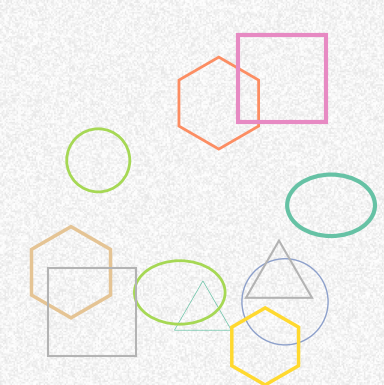[{"shape": "triangle", "thickness": 0.5, "radius": 0.43, "center": [0.527, 0.185]}, {"shape": "oval", "thickness": 3, "radius": 0.57, "center": [0.86, 0.467]}, {"shape": "hexagon", "thickness": 2, "radius": 0.6, "center": [0.568, 0.732]}, {"shape": "circle", "thickness": 1, "radius": 0.56, "center": [0.74, 0.216]}, {"shape": "square", "thickness": 3, "radius": 0.57, "center": [0.732, 0.796]}, {"shape": "circle", "thickness": 2, "radius": 0.41, "center": [0.255, 0.583]}, {"shape": "oval", "thickness": 2, "radius": 0.59, "center": [0.467, 0.24]}, {"shape": "hexagon", "thickness": 2.5, "radius": 0.5, "center": [0.689, 0.1]}, {"shape": "hexagon", "thickness": 2.5, "radius": 0.59, "center": [0.184, 0.293]}, {"shape": "triangle", "thickness": 1.5, "radius": 0.5, "center": [0.725, 0.276]}, {"shape": "square", "thickness": 1.5, "radius": 0.57, "center": [0.24, 0.19]}]